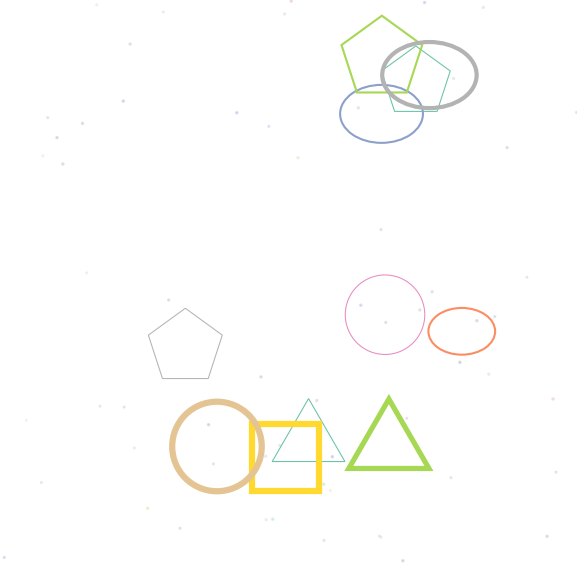[{"shape": "triangle", "thickness": 0.5, "radius": 0.36, "center": [0.534, 0.236]}, {"shape": "pentagon", "thickness": 0.5, "radius": 0.31, "center": [0.72, 0.857]}, {"shape": "oval", "thickness": 1, "radius": 0.29, "center": [0.8, 0.425]}, {"shape": "oval", "thickness": 1, "radius": 0.36, "center": [0.661, 0.802]}, {"shape": "circle", "thickness": 0.5, "radius": 0.34, "center": [0.667, 0.454]}, {"shape": "triangle", "thickness": 2.5, "radius": 0.4, "center": [0.673, 0.228]}, {"shape": "pentagon", "thickness": 1, "radius": 0.37, "center": [0.661, 0.898]}, {"shape": "square", "thickness": 3, "radius": 0.29, "center": [0.494, 0.208]}, {"shape": "circle", "thickness": 3, "radius": 0.39, "center": [0.376, 0.226]}, {"shape": "oval", "thickness": 2, "radius": 0.41, "center": [0.744, 0.869]}, {"shape": "pentagon", "thickness": 0.5, "radius": 0.34, "center": [0.321, 0.398]}]